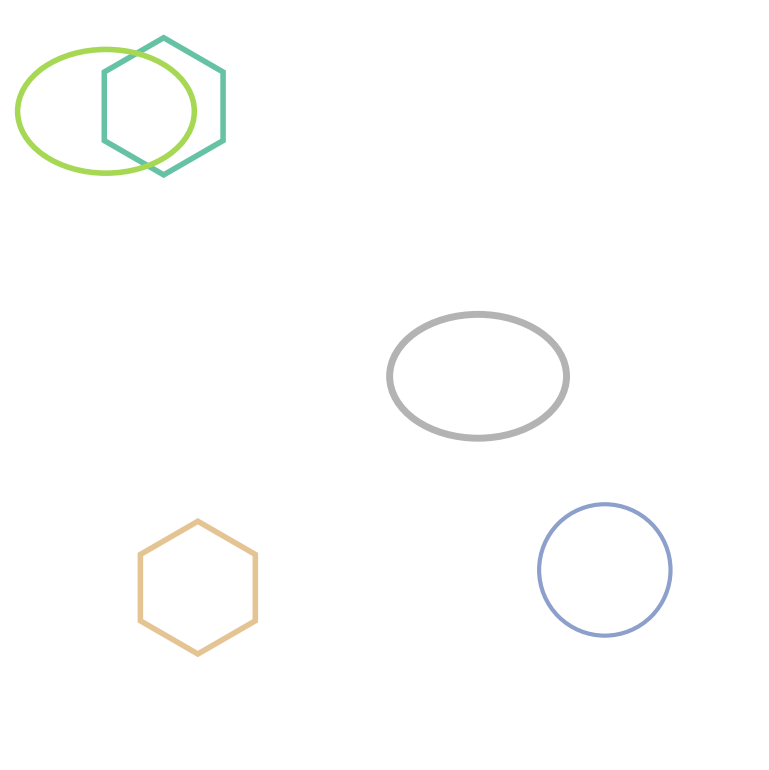[{"shape": "hexagon", "thickness": 2, "radius": 0.45, "center": [0.213, 0.862]}, {"shape": "circle", "thickness": 1.5, "radius": 0.43, "center": [0.785, 0.26]}, {"shape": "oval", "thickness": 2, "radius": 0.57, "center": [0.138, 0.855]}, {"shape": "hexagon", "thickness": 2, "radius": 0.43, "center": [0.257, 0.237]}, {"shape": "oval", "thickness": 2.5, "radius": 0.57, "center": [0.621, 0.511]}]